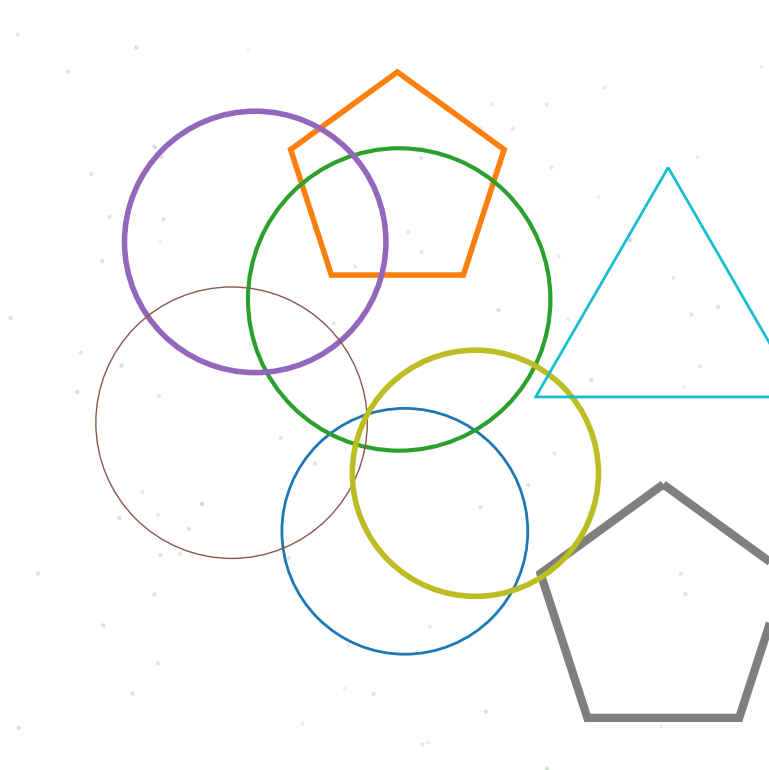[{"shape": "circle", "thickness": 1, "radius": 0.8, "center": [0.526, 0.31]}, {"shape": "pentagon", "thickness": 2, "radius": 0.73, "center": [0.516, 0.761]}, {"shape": "circle", "thickness": 1.5, "radius": 0.98, "center": [0.518, 0.611]}, {"shape": "circle", "thickness": 2, "radius": 0.85, "center": [0.331, 0.686]}, {"shape": "circle", "thickness": 0.5, "radius": 0.88, "center": [0.301, 0.451]}, {"shape": "pentagon", "thickness": 3, "radius": 0.84, "center": [0.861, 0.203]}, {"shape": "circle", "thickness": 2, "radius": 0.8, "center": [0.617, 0.385]}, {"shape": "triangle", "thickness": 1, "radius": 0.99, "center": [0.868, 0.584]}]